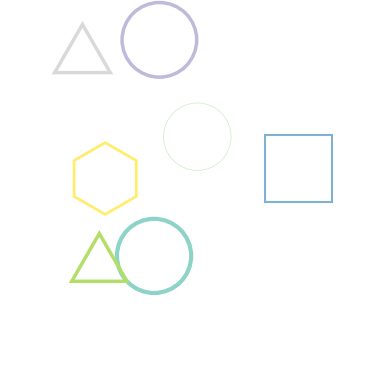[{"shape": "circle", "thickness": 3, "radius": 0.48, "center": [0.4, 0.335]}, {"shape": "circle", "thickness": 2.5, "radius": 0.48, "center": [0.414, 0.897]}, {"shape": "square", "thickness": 1.5, "radius": 0.44, "center": [0.776, 0.562]}, {"shape": "triangle", "thickness": 2.5, "radius": 0.41, "center": [0.258, 0.311]}, {"shape": "triangle", "thickness": 2.5, "radius": 0.42, "center": [0.214, 0.853]}, {"shape": "circle", "thickness": 0.5, "radius": 0.44, "center": [0.513, 0.645]}, {"shape": "hexagon", "thickness": 2, "radius": 0.47, "center": [0.273, 0.536]}]